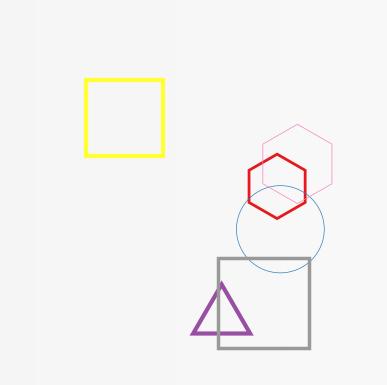[{"shape": "hexagon", "thickness": 2, "radius": 0.42, "center": [0.715, 0.516]}, {"shape": "circle", "thickness": 0.5, "radius": 0.57, "center": [0.724, 0.405]}, {"shape": "triangle", "thickness": 3, "radius": 0.42, "center": [0.572, 0.176]}, {"shape": "square", "thickness": 3, "radius": 0.5, "center": [0.321, 0.694]}, {"shape": "hexagon", "thickness": 0.5, "radius": 0.51, "center": [0.767, 0.574]}, {"shape": "square", "thickness": 2.5, "radius": 0.58, "center": [0.68, 0.213]}]